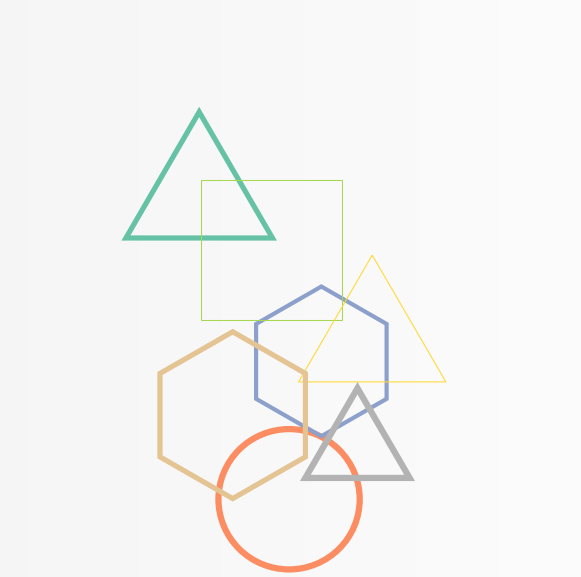[{"shape": "triangle", "thickness": 2.5, "radius": 0.73, "center": [0.343, 0.66]}, {"shape": "circle", "thickness": 3, "radius": 0.61, "center": [0.497, 0.135]}, {"shape": "hexagon", "thickness": 2, "radius": 0.65, "center": [0.553, 0.373]}, {"shape": "square", "thickness": 0.5, "radius": 0.6, "center": [0.467, 0.566]}, {"shape": "triangle", "thickness": 0.5, "radius": 0.73, "center": [0.64, 0.411]}, {"shape": "hexagon", "thickness": 2.5, "radius": 0.72, "center": [0.4, 0.28]}, {"shape": "triangle", "thickness": 3, "radius": 0.52, "center": [0.615, 0.223]}]